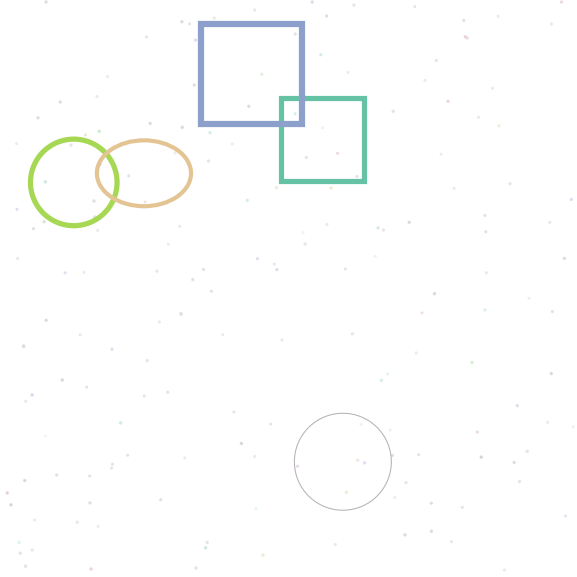[{"shape": "square", "thickness": 2.5, "radius": 0.36, "center": [0.559, 0.757]}, {"shape": "square", "thickness": 3, "radius": 0.44, "center": [0.435, 0.871]}, {"shape": "circle", "thickness": 2.5, "radius": 0.37, "center": [0.128, 0.683]}, {"shape": "oval", "thickness": 2, "radius": 0.41, "center": [0.249, 0.699]}, {"shape": "circle", "thickness": 0.5, "radius": 0.42, "center": [0.594, 0.2]}]